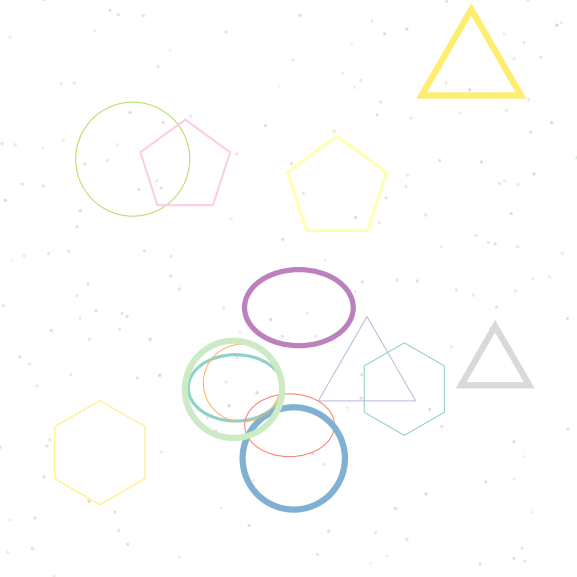[{"shape": "oval", "thickness": 1.5, "radius": 0.41, "center": [0.408, 0.328]}, {"shape": "hexagon", "thickness": 0.5, "radius": 0.4, "center": [0.7, 0.325]}, {"shape": "pentagon", "thickness": 1.5, "radius": 0.45, "center": [0.583, 0.673]}, {"shape": "triangle", "thickness": 0.5, "radius": 0.49, "center": [0.636, 0.354]}, {"shape": "oval", "thickness": 0.5, "radius": 0.39, "center": [0.501, 0.263]}, {"shape": "circle", "thickness": 3, "radius": 0.44, "center": [0.509, 0.205]}, {"shape": "circle", "thickness": 0.5, "radius": 0.34, "center": [0.419, 0.336]}, {"shape": "circle", "thickness": 0.5, "radius": 0.49, "center": [0.23, 0.724]}, {"shape": "pentagon", "thickness": 1, "radius": 0.41, "center": [0.321, 0.71]}, {"shape": "triangle", "thickness": 3, "radius": 0.34, "center": [0.857, 0.366]}, {"shape": "oval", "thickness": 2.5, "radius": 0.47, "center": [0.518, 0.466]}, {"shape": "circle", "thickness": 3, "radius": 0.42, "center": [0.404, 0.325]}, {"shape": "hexagon", "thickness": 0.5, "radius": 0.45, "center": [0.173, 0.215]}, {"shape": "triangle", "thickness": 3, "radius": 0.5, "center": [0.816, 0.883]}]